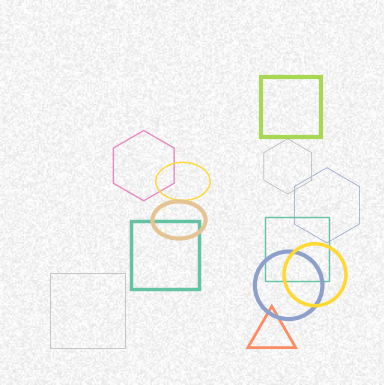[{"shape": "square", "thickness": 1, "radius": 0.41, "center": [0.771, 0.352]}, {"shape": "square", "thickness": 2.5, "radius": 0.44, "center": [0.429, 0.339]}, {"shape": "triangle", "thickness": 2, "radius": 0.36, "center": [0.706, 0.133]}, {"shape": "hexagon", "thickness": 0.5, "radius": 0.49, "center": [0.849, 0.467]}, {"shape": "circle", "thickness": 3, "radius": 0.44, "center": [0.75, 0.259]}, {"shape": "hexagon", "thickness": 1, "radius": 0.46, "center": [0.373, 0.57]}, {"shape": "square", "thickness": 3, "radius": 0.39, "center": [0.756, 0.721]}, {"shape": "circle", "thickness": 2.5, "radius": 0.4, "center": [0.818, 0.286]}, {"shape": "oval", "thickness": 1, "radius": 0.35, "center": [0.475, 0.529]}, {"shape": "oval", "thickness": 3, "radius": 0.34, "center": [0.465, 0.429]}, {"shape": "hexagon", "thickness": 0.5, "radius": 0.36, "center": [0.747, 0.568]}, {"shape": "square", "thickness": 0.5, "radius": 0.49, "center": [0.228, 0.194]}]